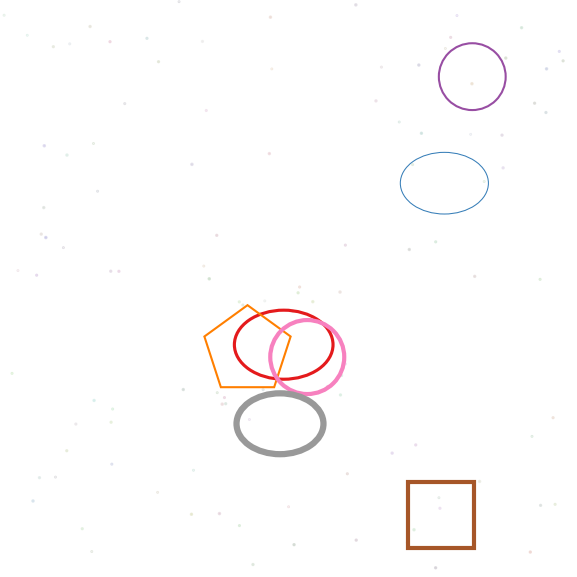[{"shape": "oval", "thickness": 1.5, "radius": 0.43, "center": [0.491, 0.402]}, {"shape": "oval", "thickness": 0.5, "radius": 0.38, "center": [0.769, 0.682]}, {"shape": "circle", "thickness": 1, "radius": 0.29, "center": [0.818, 0.866]}, {"shape": "pentagon", "thickness": 1, "radius": 0.39, "center": [0.429, 0.392]}, {"shape": "square", "thickness": 2, "radius": 0.29, "center": [0.764, 0.107]}, {"shape": "circle", "thickness": 2, "radius": 0.32, "center": [0.532, 0.381]}, {"shape": "oval", "thickness": 3, "radius": 0.38, "center": [0.485, 0.265]}]